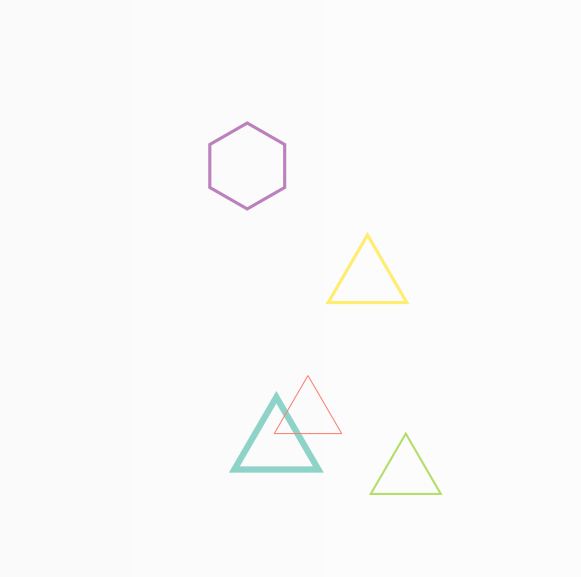[{"shape": "triangle", "thickness": 3, "radius": 0.42, "center": [0.475, 0.228]}, {"shape": "triangle", "thickness": 0.5, "radius": 0.34, "center": [0.53, 0.282]}, {"shape": "triangle", "thickness": 1, "radius": 0.35, "center": [0.698, 0.179]}, {"shape": "hexagon", "thickness": 1.5, "radius": 0.37, "center": [0.425, 0.712]}, {"shape": "triangle", "thickness": 1.5, "radius": 0.39, "center": [0.632, 0.514]}]